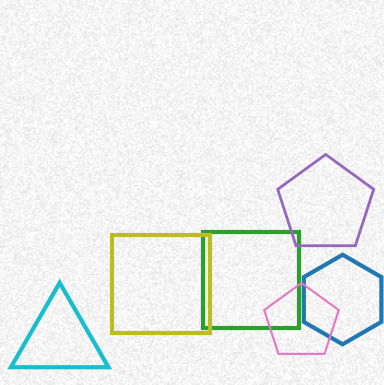[{"shape": "hexagon", "thickness": 3, "radius": 0.58, "center": [0.89, 0.222]}, {"shape": "square", "thickness": 3, "radius": 0.62, "center": [0.653, 0.272]}, {"shape": "pentagon", "thickness": 2, "radius": 0.66, "center": [0.846, 0.468]}, {"shape": "pentagon", "thickness": 1.5, "radius": 0.51, "center": [0.783, 0.163]}, {"shape": "square", "thickness": 3, "radius": 0.64, "center": [0.418, 0.262]}, {"shape": "triangle", "thickness": 3, "radius": 0.73, "center": [0.155, 0.119]}]